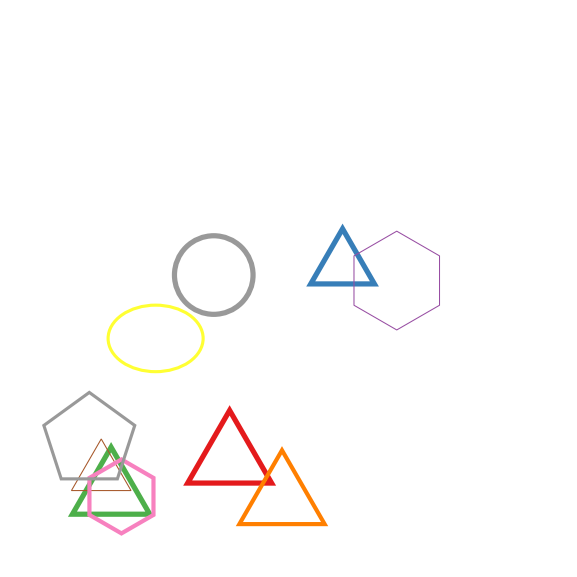[{"shape": "triangle", "thickness": 2.5, "radius": 0.42, "center": [0.398, 0.205]}, {"shape": "triangle", "thickness": 2.5, "radius": 0.32, "center": [0.593, 0.539]}, {"shape": "triangle", "thickness": 2.5, "radius": 0.39, "center": [0.192, 0.147]}, {"shape": "hexagon", "thickness": 0.5, "radius": 0.43, "center": [0.687, 0.513]}, {"shape": "triangle", "thickness": 2, "radius": 0.43, "center": [0.488, 0.134]}, {"shape": "oval", "thickness": 1.5, "radius": 0.41, "center": [0.269, 0.413]}, {"shape": "triangle", "thickness": 0.5, "radius": 0.3, "center": [0.175, 0.179]}, {"shape": "hexagon", "thickness": 2, "radius": 0.32, "center": [0.21, 0.14]}, {"shape": "circle", "thickness": 2.5, "radius": 0.34, "center": [0.37, 0.523]}, {"shape": "pentagon", "thickness": 1.5, "radius": 0.41, "center": [0.155, 0.237]}]